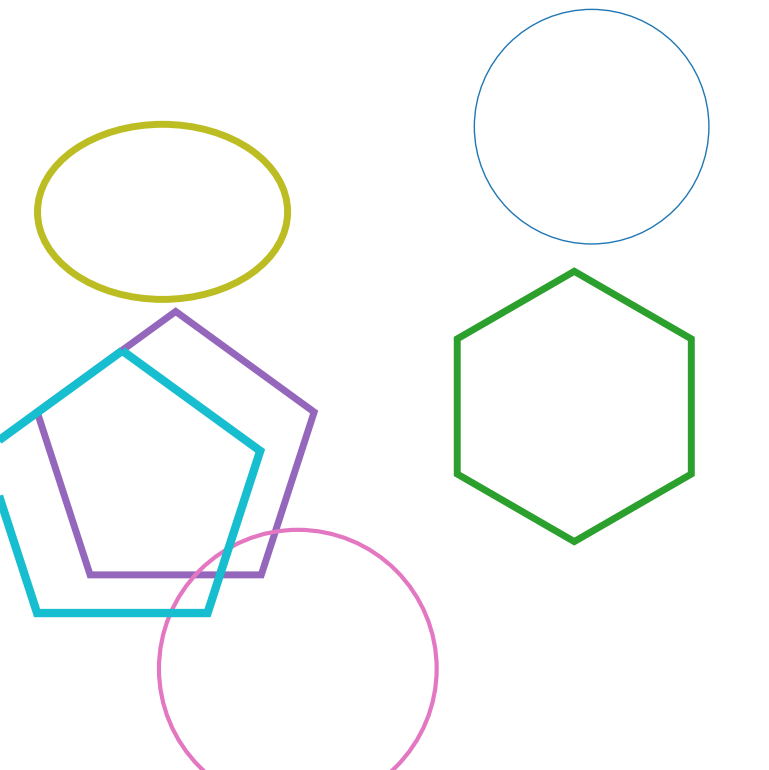[{"shape": "circle", "thickness": 0.5, "radius": 0.76, "center": [0.768, 0.835]}, {"shape": "hexagon", "thickness": 2.5, "radius": 0.88, "center": [0.746, 0.472]}, {"shape": "pentagon", "thickness": 2.5, "radius": 0.95, "center": [0.228, 0.406]}, {"shape": "circle", "thickness": 1.5, "radius": 0.9, "center": [0.387, 0.132]}, {"shape": "oval", "thickness": 2.5, "radius": 0.81, "center": [0.211, 0.725]}, {"shape": "pentagon", "thickness": 3, "radius": 0.94, "center": [0.159, 0.356]}]